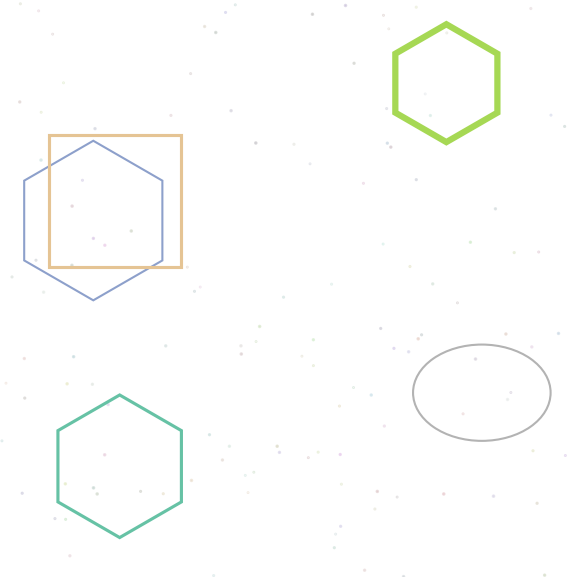[{"shape": "hexagon", "thickness": 1.5, "radius": 0.62, "center": [0.207, 0.192]}, {"shape": "hexagon", "thickness": 1, "radius": 0.69, "center": [0.162, 0.617]}, {"shape": "hexagon", "thickness": 3, "radius": 0.51, "center": [0.773, 0.855]}, {"shape": "square", "thickness": 1.5, "radius": 0.57, "center": [0.199, 0.651]}, {"shape": "oval", "thickness": 1, "radius": 0.6, "center": [0.834, 0.319]}]